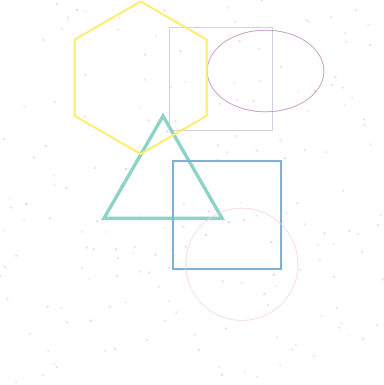[{"shape": "triangle", "thickness": 2.5, "radius": 0.89, "center": [0.423, 0.521]}, {"shape": "square", "thickness": 0.5, "radius": 0.67, "center": [0.572, 0.797]}, {"shape": "square", "thickness": 1.5, "radius": 0.7, "center": [0.59, 0.441]}, {"shape": "circle", "thickness": 0.5, "radius": 0.73, "center": [0.628, 0.314]}, {"shape": "oval", "thickness": 0.5, "radius": 0.76, "center": [0.69, 0.816]}, {"shape": "hexagon", "thickness": 1.5, "radius": 0.99, "center": [0.365, 0.798]}]